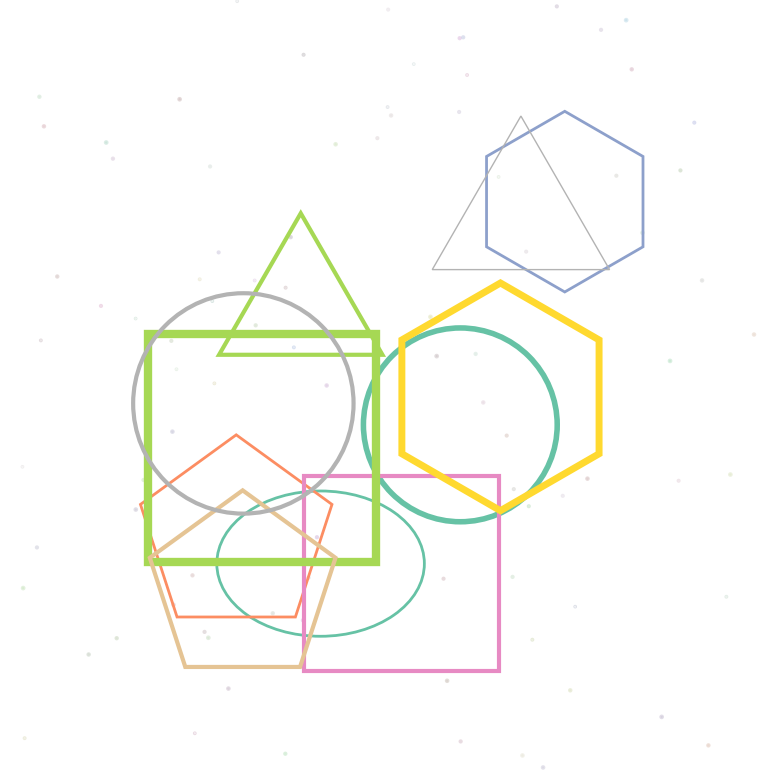[{"shape": "circle", "thickness": 2, "radius": 0.63, "center": [0.598, 0.448]}, {"shape": "oval", "thickness": 1, "radius": 0.67, "center": [0.416, 0.268]}, {"shape": "pentagon", "thickness": 1, "radius": 0.65, "center": [0.307, 0.305]}, {"shape": "hexagon", "thickness": 1, "radius": 0.59, "center": [0.733, 0.738]}, {"shape": "square", "thickness": 1.5, "radius": 0.63, "center": [0.521, 0.255]}, {"shape": "square", "thickness": 3, "radius": 0.74, "center": [0.34, 0.418]}, {"shape": "triangle", "thickness": 1.5, "radius": 0.61, "center": [0.391, 0.6]}, {"shape": "hexagon", "thickness": 2.5, "radius": 0.74, "center": [0.65, 0.485]}, {"shape": "pentagon", "thickness": 1.5, "radius": 0.63, "center": [0.315, 0.236]}, {"shape": "circle", "thickness": 1.5, "radius": 0.72, "center": [0.316, 0.476]}, {"shape": "triangle", "thickness": 0.5, "radius": 0.66, "center": [0.677, 0.716]}]